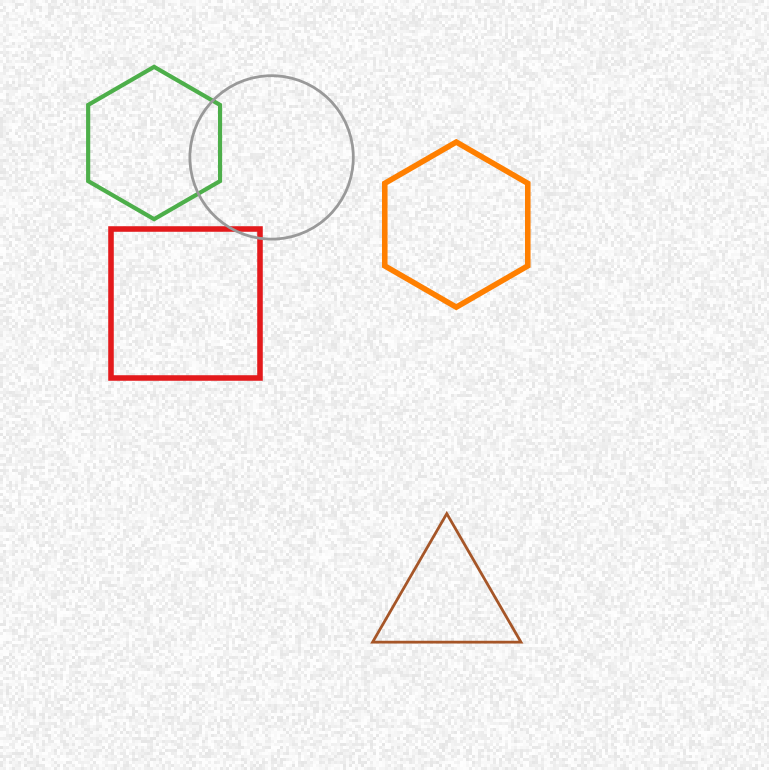[{"shape": "square", "thickness": 2, "radius": 0.49, "center": [0.241, 0.606]}, {"shape": "hexagon", "thickness": 1.5, "radius": 0.49, "center": [0.2, 0.814]}, {"shape": "hexagon", "thickness": 2, "radius": 0.54, "center": [0.593, 0.708]}, {"shape": "triangle", "thickness": 1, "radius": 0.56, "center": [0.58, 0.222]}, {"shape": "circle", "thickness": 1, "radius": 0.53, "center": [0.353, 0.796]}]